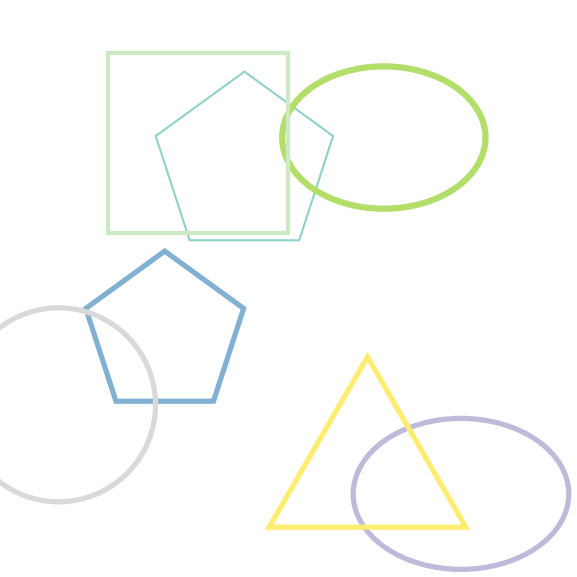[{"shape": "pentagon", "thickness": 1, "radius": 0.81, "center": [0.423, 0.714]}, {"shape": "oval", "thickness": 2.5, "radius": 0.93, "center": [0.798, 0.144]}, {"shape": "pentagon", "thickness": 2.5, "radius": 0.72, "center": [0.285, 0.421]}, {"shape": "oval", "thickness": 3, "radius": 0.88, "center": [0.665, 0.761]}, {"shape": "circle", "thickness": 2.5, "radius": 0.84, "center": [0.101, 0.298]}, {"shape": "square", "thickness": 2, "radius": 0.78, "center": [0.343, 0.751]}, {"shape": "triangle", "thickness": 2.5, "radius": 0.98, "center": [0.636, 0.185]}]